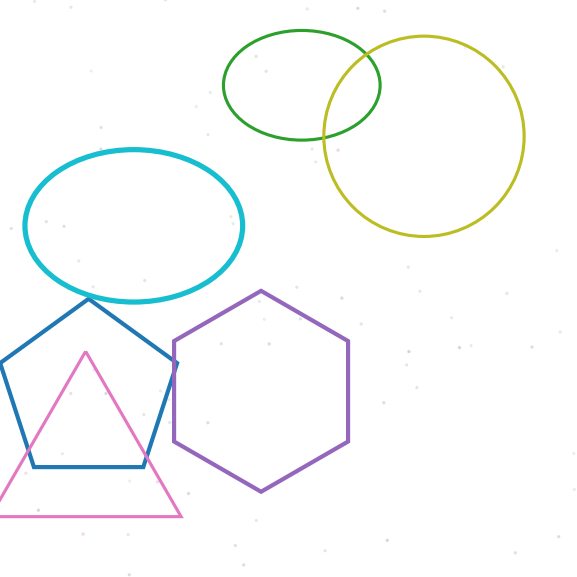[{"shape": "pentagon", "thickness": 2, "radius": 0.81, "center": [0.153, 0.321]}, {"shape": "oval", "thickness": 1.5, "radius": 0.68, "center": [0.523, 0.851]}, {"shape": "hexagon", "thickness": 2, "radius": 0.87, "center": [0.452, 0.322]}, {"shape": "triangle", "thickness": 1.5, "radius": 0.95, "center": [0.148, 0.2]}, {"shape": "circle", "thickness": 1.5, "radius": 0.87, "center": [0.734, 0.763]}, {"shape": "oval", "thickness": 2.5, "radius": 0.94, "center": [0.232, 0.608]}]